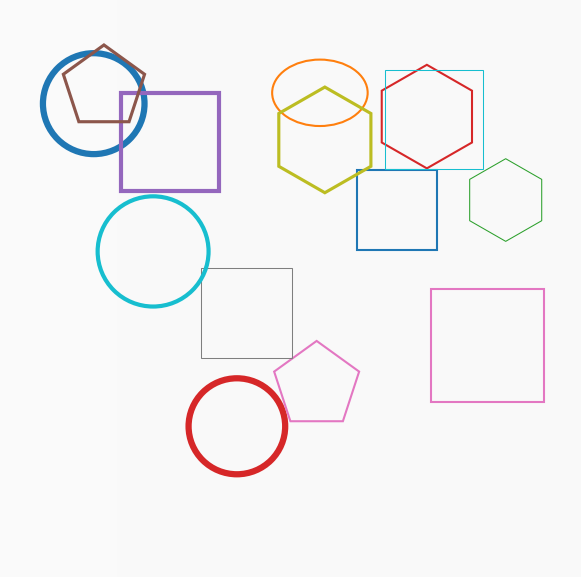[{"shape": "circle", "thickness": 3, "radius": 0.44, "center": [0.161, 0.82]}, {"shape": "square", "thickness": 1, "radius": 0.35, "center": [0.683, 0.636]}, {"shape": "oval", "thickness": 1, "radius": 0.41, "center": [0.55, 0.838]}, {"shape": "hexagon", "thickness": 0.5, "radius": 0.36, "center": [0.87, 0.653]}, {"shape": "hexagon", "thickness": 1, "radius": 0.45, "center": [0.734, 0.797]}, {"shape": "circle", "thickness": 3, "radius": 0.42, "center": [0.408, 0.261]}, {"shape": "square", "thickness": 2, "radius": 0.42, "center": [0.292, 0.753]}, {"shape": "pentagon", "thickness": 1.5, "radius": 0.37, "center": [0.179, 0.848]}, {"shape": "pentagon", "thickness": 1, "radius": 0.38, "center": [0.545, 0.332]}, {"shape": "square", "thickness": 1, "radius": 0.49, "center": [0.839, 0.401]}, {"shape": "square", "thickness": 0.5, "radius": 0.39, "center": [0.425, 0.457]}, {"shape": "hexagon", "thickness": 1.5, "radius": 0.46, "center": [0.559, 0.757]}, {"shape": "square", "thickness": 0.5, "radius": 0.42, "center": [0.747, 0.792]}, {"shape": "circle", "thickness": 2, "radius": 0.48, "center": [0.263, 0.564]}]